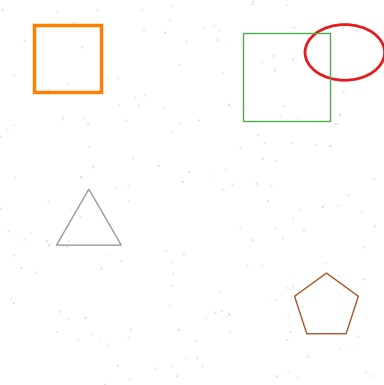[{"shape": "oval", "thickness": 2, "radius": 0.52, "center": [0.896, 0.864]}, {"shape": "square", "thickness": 1, "radius": 0.57, "center": [0.744, 0.8]}, {"shape": "square", "thickness": 2.5, "radius": 0.43, "center": [0.175, 0.849]}, {"shape": "pentagon", "thickness": 1, "radius": 0.44, "center": [0.848, 0.204]}, {"shape": "triangle", "thickness": 1, "radius": 0.49, "center": [0.231, 0.412]}]